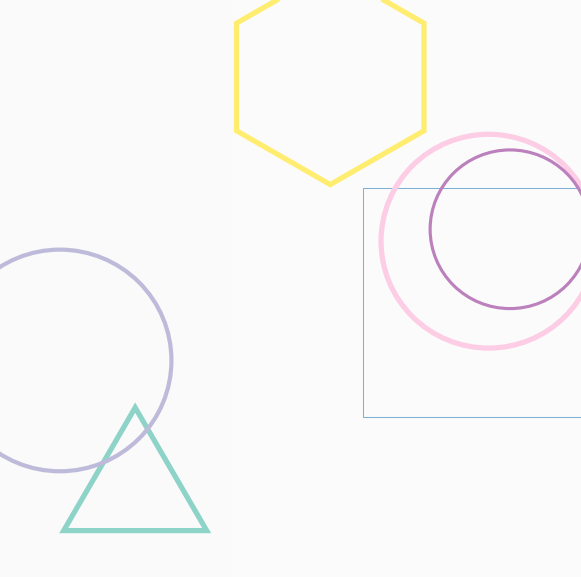[{"shape": "triangle", "thickness": 2.5, "radius": 0.71, "center": [0.233, 0.151]}, {"shape": "circle", "thickness": 2, "radius": 0.96, "center": [0.103, 0.375]}, {"shape": "square", "thickness": 0.5, "radius": 0.99, "center": [0.823, 0.476]}, {"shape": "circle", "thickness": 2.5, "radius": 0.93, "center": [0.841, 0.582]}, {"shape": "circle", "thickness": 1.5, "radius": 0.69, "center": [0.877, 0.602]}, {"shape": "hexagon", "thickness": 2.5, "radius": 0.93, "center": [0.568, 0.866]}]